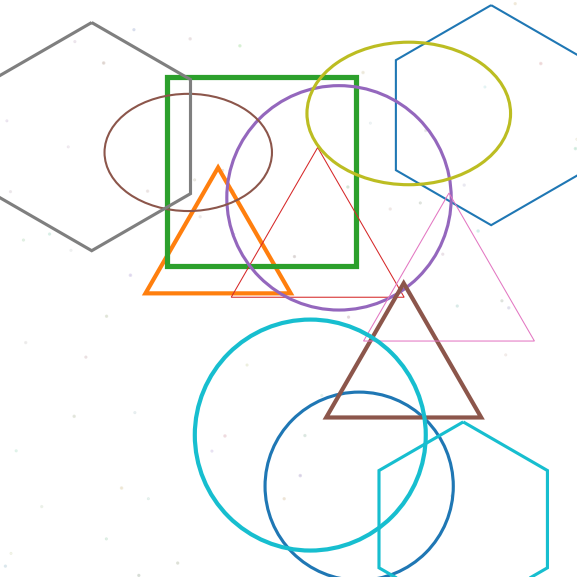[{"shape": "hexagon", "thickness": 1, "radius": 0.95, "center": [0.85, 0.8]}, {"shape": "circle", "thickness": 1.5, "radius": 0.81, "center": [0.622, 0.157]}, {"shape": "triangle", "thickness": 2, "radius": 0.73, "center": [0.378, 0.564]}, {"shape": "square", "thickness": 2.5, "radius": 0.82, "center": [0.452, 0.703]}, {"shape": "triangle", "thickness": 0.5, "radius": 0.86, "center": [0.55, 0.571]}, {"shape": "circle", "thickness": 1.5, "radius": 0.97, "center": [0.587, 0.657]}, {"shape": "triangle", "thickness": 2, "radius": 0.77, "center": [0.699, 0.354]}, {"shape": "oval", "thickness": 1, "radius": 0.72, "center": [0.326, 0.735]}, {"shape": "triangle", "thickness": 0.5, "radius": 0.85, "center": [0.777, 0.494]}, {"shape": "hexagon", "thickness": 1.5, "radius": 0.99, "center": [0.159, 0.763]}, {"shape": "oval", "thickness": 1.5, "radius": 0.88, "center": [0.708, 0.803]}, {"shape": "hexagon", "thickness": 1.5, "radius": 0.84, "center": [0.802, 0.1]}, {"shape": "circle", "thickness": 2, "radius": 1.0, "center": [0.537, 0.246]}]